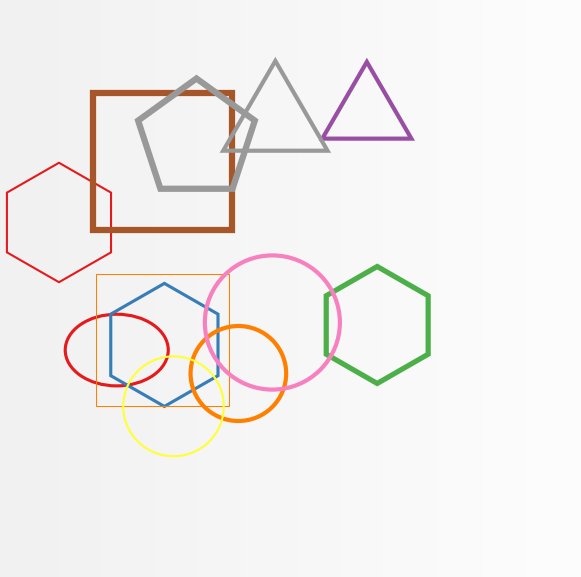[{"shape": "oval", "thickness": 1.5, "radius": 0.44, "center": [0.201, 0.393]}, {"shape": "hexagon", "thickness": 1, "radius": 0.52, "center": [0.101, 0.614]}, {"shape": "hexagon", "thickness": 1.5, "radius": 0.53, "center": [0.283, 0.402]}, {"shape": "hexagon", "thickness": 2.5, "radius": 0.51, "center": [0.649, 0.436]}, {"shape": "triangle", "thickness": 2, "radius": 0.44, "center": [0.631, 0.803]}, {"shape": "circle", "thickness": 2, "radius": 0.41, "center": [0.41, 0.352]}, {"shape": "square", "thickness": 0.5, "radius": 0.57, "center": [0.279, 0.411]}, {"shape": "circle", "thickness": 1, "radius": 0.43, "center": [0.299, 0.296]}, {"shape": "square", "thickness": 3, "radius": 0.59, "center": [0.279, 0.72]}, {"shape": "circle", "thickness": 2, "radius": 0.58, "center": [0.469, 0.441]}, {"shape": "pentagon", "thickness": 3, "radius": 0.53, "center": [0.338, 0.758]}, {"shape": "triangle", "thickness": 2, "radius": 0.52, "center": [0.474, 0.79]}]